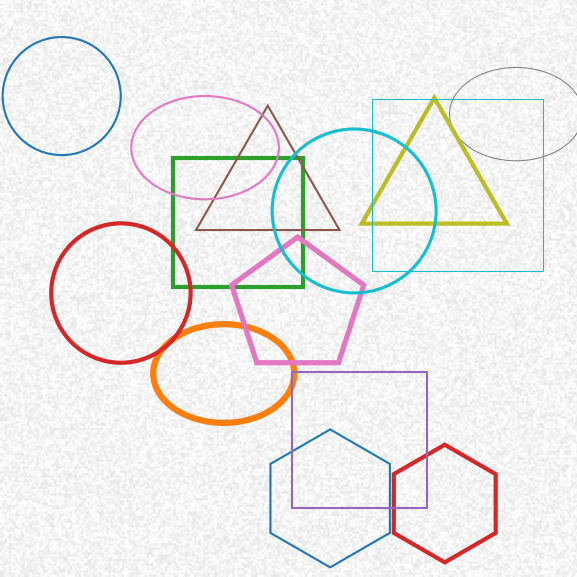[{"shape": "circle", "thickness": 1, "radius": 0.51, "center": [0.107, 0.833]}, {"shape": "hexagon", "thickness": 1, "radius": 0.6, "center": [0.572, 0.136]}, {"shape": "oval", "thickness": 3, "radius": 0.61, "center": [0.387, 0.352]}, {"shape": "square", "thickness": 2, "radius": 0.56, "center": [0.412, 0.613]}, {"shape": "circle", "thickness": 2, "radius": 0.6, "center": [0.209, 0.492]}, {"shape": "hexagon", "thickness": 2, "radius": 0.51, "center": [0.77, 0.127]}, {"shape": "square", "thickness": 1, "radius": 0.59, "center": [0.622, 0.237]}, {"shape": "triangle", "thickness": 1, "radius": 0.72, "center": [0.464, 0.673]}, {"shape": "oval", "thickness": 1, "radius": 0.64, "center": [0.355, 0.743]}, {"shape": "pentagon", "thickness": 2.5, "radius": 0.6, "center": [0.515, 0.468]}, {"shape": "oval", "thickness": 0.5, "radius": 0.58, "center": [0.894, 0.802]}, {"shape": "triangle", "thickness": 2, "radius": 0.73, "center": [0.752, 0.684]}, {"shape": "square", "thickness": 0.5, "radius": 0.74, "center": [0.792, 0.679]}, {"shape": "circle", "thickness": 1.5, "radius": 0.71, "center": [0.613, 0.634]}]